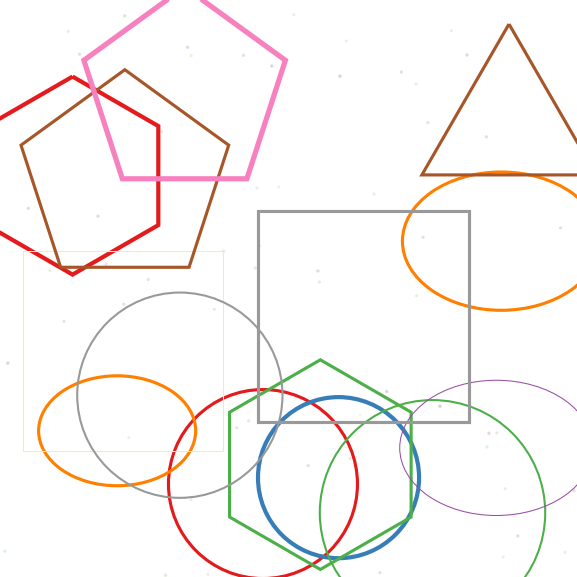[{"shape": "hexagon", "thickness": 2, "radius": 0.86, "center": [0.126, 0.695]}, {"shape": "circle", "thickness": 1.5, "radius": 0.82, "center": [0.455, 0.161]}, {"shape": "circle", "thickness": 2, "radius": 0.7, "center": [0.586, 0.172]}, {"shape": "hexagon", "thickness": 1.5, "radius": 0.91, "center": [0.555, 0.195]}, {"shape": "circle", "thickness": 1, "radius": 0.98, "center": [0.749, 0.111]}, {"shape": "oval", "thickness": 0.5, "radius": 0.84, "center": [0.859, 0.224]}, {"shape": "oval", "thickness": 1.5, "radius": 0.86, "center": [0.868, 0.582]}, {"shape": "oval", "thickness": 1.5, "radius": 0.68, "center": [0.203, 0.253]}, {"shape": "square", "thickness": 0.5, "radius": 0.87, "center": [0.212, 0.391]}, {"shape": "pentagon", "thickness": 1.5, "radius": 0.95, "center": [0.216, 0.689]}, {"shape": "triangle", "thickness": 1.5, "radius": 0.87, "center": [0.881, 0.783]}, {"shape": "pentagon", "thickness": 2.5, "radius": 0.92, "center": [0.32, 0.838]}, {"shape": "square", "thickness": 1.5, "radius": 0.91, "center": [0.629, 0.452]}, {"shape": "circle", "thickness": 1, "radius": 0.89, "center": [0.311, 0.315]}]